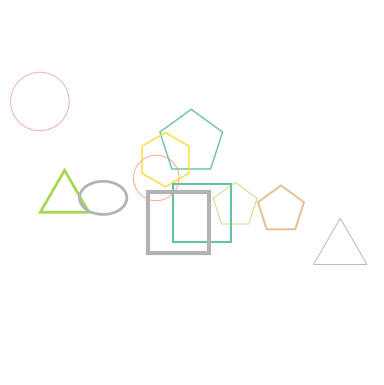[{"shape": "square", "thickness": 1.5, "radius": 0.37, "center": [0.525, 0.446]}, {"shape": "pentagon", "thickness": 1, "radius": 0.43, "center": [0.497, 0.63]}, {"shape": "circle", "thickness": 0.5, "radius": 0.3, "center": [0.406, 0.538]}, {"shape": "triangle", "thickness": 0.5, "radius": 0.4, "center": [0.884, 0.353]}, {"shape": "circle", "thickness": 0.5, "radius": 0.38, "center": [0.104, 0.736]}, {"shape": "triangle", "thickness": 2, "radius": 0.36, "center": [0.168, 0.485]}, {"shape": "pentagon", "thickness": 0.5, "radius": 0.3, "center": [0.611, 0.467]}, {"shape": "hexagon", "thickness": 1, "radius": 0.35, "center": [0.43, 0.585]}, {"shape": "pentagon", "thickness": 1.5, "radius": 0.31, "center": [0.73, 0.455]}, {"shape": "square", "thickness": 3, "radius": 0.4, "center": [0.464, 0.423]}, {"shape": "oval", "thickness": 2, "radius": 0.31, "center": [0.268, 0.486]}]